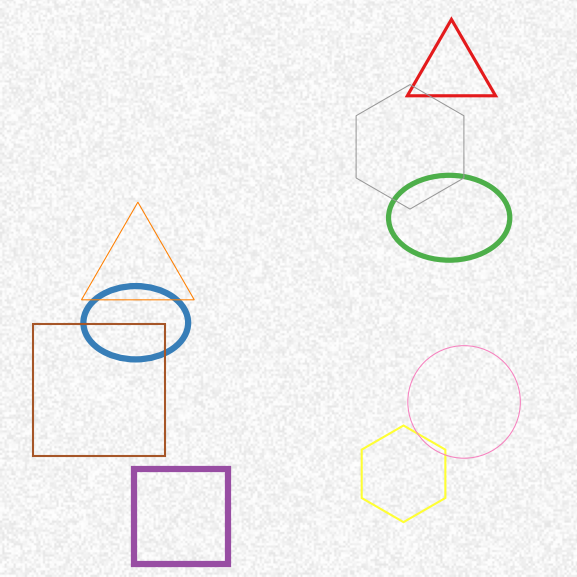[{"shape": "triangle", "thickness": 1.5, "radius": 0.44, "center": [0.782, 0.877]}, {"shape": "oval", "thickness": 3, "radius": 0.45, "center": [0.235, 0.44]}, {"shape": "oval", "thickness": 2.5, "radius": 0.52, "center": [0.778, 0.622]}, {"shape": "square", "thickness": 3, "radius": 0.41, "center": [0.313, 0.105]}, {"shape": "triangle", "thickness": 0.5, "radius": 0.56, "center": [0.239, 0.536]}, {"shape": "hexagon", "thickness": 1, "radius": 0.42, "center": [0.699, 0.179]}, {"shape": "square", "thickness": 1, "radius": 0.57, "center": [0.171, 0.324]}, {"shape": "circle", "thickness": 0.5, "radius": 0.49, "center": [0.804, 0.303]}, {"shape": "hexagon", "thickness": 0.5, "radius": 0.54, "center": [0.71, 0.745]}]